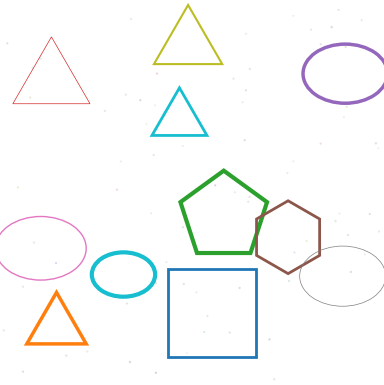[{"shape": "square", "thickness": 2, "radius": 0.57, "center": [0.551, 0.188]}, {"shape": "triangle", "thickness": 2.5, "radius": 0.45, "center": [0.147, 0.151]}, {"shape": "pentagon", "thickness": 3, "radius": 0.59, "center": [0.581, 0.438]}, {"shape": "triangle", "thickness": 0.5, "radius": 0.58, "center": [0.134, 0.788]}, {"shape": "oval", "thickness": 2.5, "radius": 0.55, "center": [0.897, 0.809]}, {"shape": "hexagon", "thickness": 2, "radius": 0.47, "center": [0.748, 0.384]}, {"shape": "oval", "thickness": 1, "radius": 0.59, "center": [0.106, 0.355]}, {"shape": "oval", "thickness": 0.5, "radius": 0.56, "center": [0.89, 0.283]}, {"shape": "triangle", "thickness": 1.5, "radius": 0.51, "center": [0.489, 0.885]}, {"shape": "triangle", "thickness": 2, "radius": 0.41, "center": [0.466, 0.689]}, {"shape": "oval", "thickness": 3, "radius": 0.41, "center": [0.321, 0.287]}]